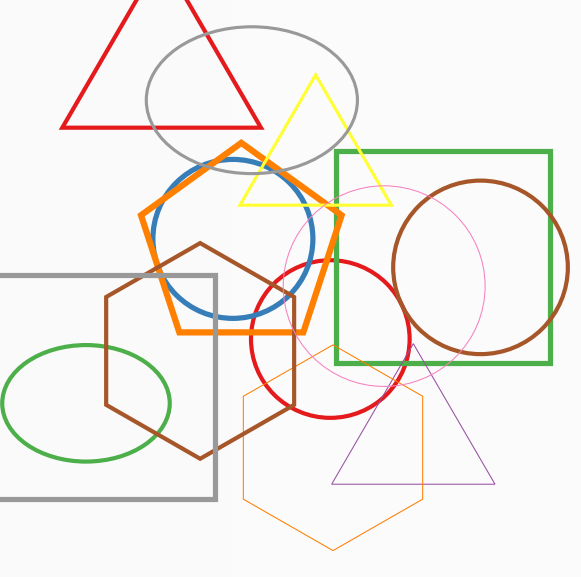[{"shape": "circle", "thickness": 2, "radius": 0.68, "center": [0.568, 0.412]}, {"shape": "triangle", "thickness": 2, "radius": 0.99, "center": [0.278, 0.877]}, {"shape": "circle", "thickness": 2.5, "radius": 0.69, "center": [0.401, 0.585]}, {"shape": "square", "thickness": 2.5, "radius": 0.92, "center": [0.762, 0.554]}, {"shape": "oval", "thickness": 2, "radius": 0.72, "center": [0.148, 0.301]}, {"shape": "triangle", "thickness": 0.5, "radius": 0.81, "center": [0.711, 0.242]}, {"shape": "hexagon", "thickness": 0.5, "radius": 0.89, "center": [0.573, 0.224]}, {"shape": "pentagon", "thickness": 3, "radius": 0.91, "center": [0.415, 0.57]}, {"shape": "triangle", "thickness": 1.5, "radius": 0.75, "center": [0.543, 0.719]}, {"shape": "circle", "thickness": 2, "radius": 0.75, "center": [0.827, 0.536]}, {"shape": "hexagon", "thickness": 2, "radius": 0.93, "center": [0.344, 0.391]}, {"shape": "circle", "thickness": 0.5, "radius": 0.87, "center": [0.661, 0.504]}, {"shape": "oval", "thickness": 1.5, "radius": 0.91, "center": [0.433, 0.826]}, {"shape": "square", "thickness": 2.5, "radius": 0.97, "center": [0.175, 0.329]}]